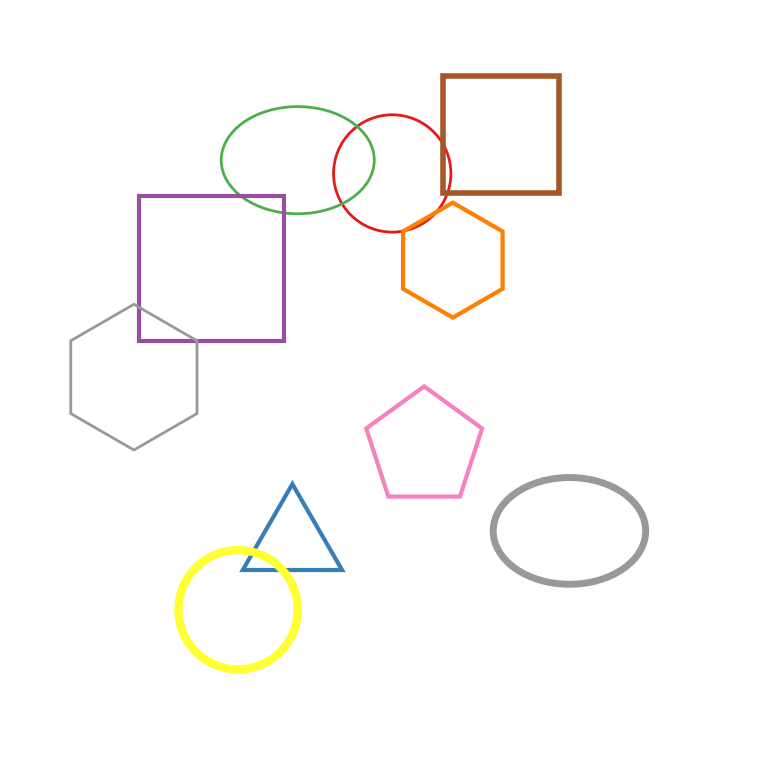[{"shape": "circle", "thickness": 1, "radius": 0.38, "center": [0.509, 0.775]}, {"shape": "triangle", "thickness": 1.5, "radius": 0.37, "center": [0.38, 0.297]}, {"shape": "oval", "thickness": 1, "radius": 0.5, "center": [0.387, 0.792]}, {"shape": "square", "thickness": 1.5, "radius": 0.47, "center": [0.274, 0.652]}, {"shape": "hexagon", "thickness": 1.5, "radius": 0.37, "center": [0.588, 0.662]}, {"shape": "circle", "thickness": 3, "radius": 0.39, "center": [0.309, 0.208]}, {"shape": "square", "thickness": 2, "radius": 0.38, "center": [0.65, 0.825]}, {"shape": "pentagon", "thickness": 1.5, "radius": 0.4, "center": [0.551, 0.419]}, {"shape": "oval", "thickness": 2.5, "radius": 0.5, "center": [0.74, 0.311]}, {"shape": "hexagon", "thickness": 1, "radius": 0.47, "center": [0.174, 0.51]}]